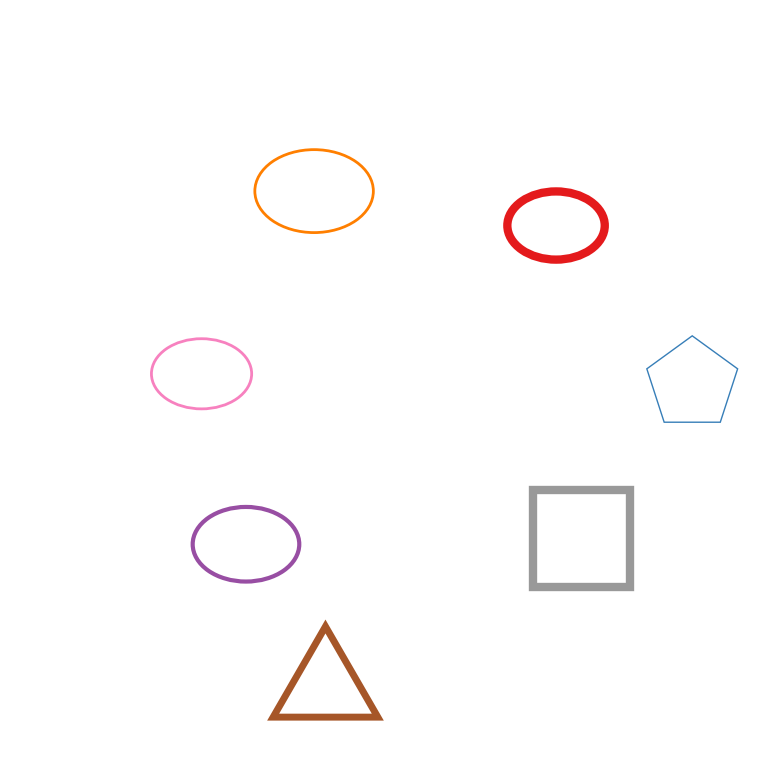[{"shape": "oval", "thickness": 3, "radius": 0.32, "center": [0.722, 0.707]}, {"shape": "pentagon", "thickness": 0.5, "radius": 0.31, "center": [0.899, 0.502]}, {"shape": "oval", "thickness": 1.5, "radius": 0.35, "center": [0.319, 0.293]}, {"shape": "oval", "thickness": 1, "radius": 0.38, "center": [0.408, 0.752]}, {"shape": "triangle", "thickness": 2.5, "radius": 0.39, "center": [0.423, 0.108]}, {"shape": "oval", "thickness": 1, "radius": 0.33, "center": [0.262, 0.515]}, {"shape": "square", "thickness": 3, "radius": 0.31, "center": [0.755, 0.3]}]